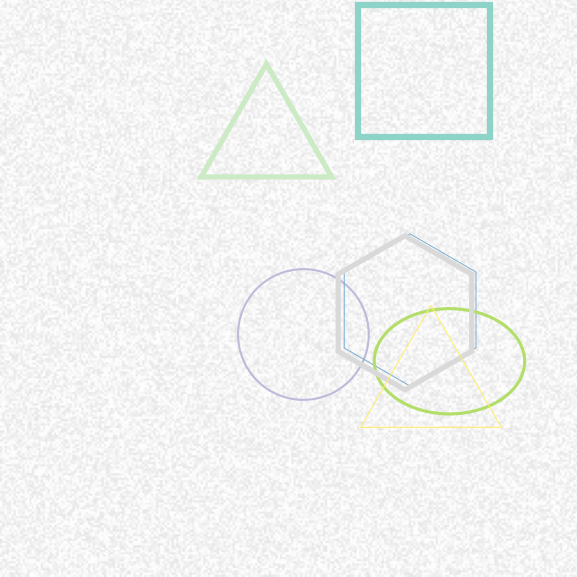[{"shape": "square", "thickness": 3, "radius": 0.57, "center": [0.735, 0.876]}, {"shape": "circle", "thickness": 1, "radius": 0.57, "center": [0.525, 0.42]}, {"shape": "hexagon", "thickness": 0.5, "radius": 0.66, "center": [0.71, 0.462]}, {"shape": "oval", "thickness": 1.5, "radius": 0.65, "center": [0.778, 0.374]}, {"shape": "hexagon", "thickness": 2.5, "radius": 0.67, "center": [0.701, 0.458]}, {"shape": "triangle", "thickness": 2.5, "radius": 0.65, "center": [0.461, 0.758]}, {"shape": "triangle", "thickness": 0.5, "radius": 0.7, "center": [0.746, 0.33]}]